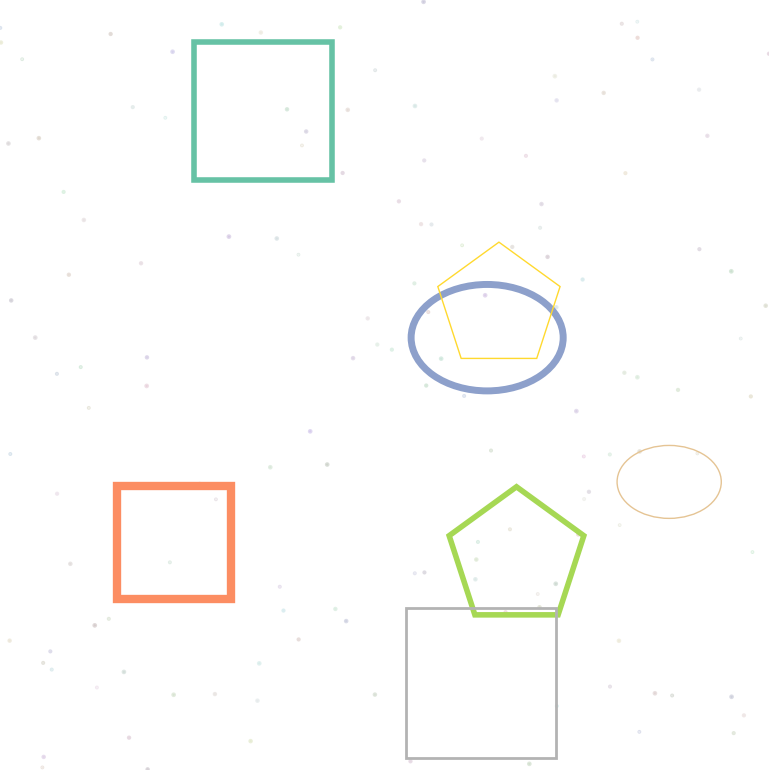[{"shape": "square", "thickness": 2, "radius": 0.45, "center": [0.342, 0.856]}, {"shape": "square", "thickness": 3, "radius": 0.37, "center": [0.226, 0.296]}, {"shape": "oval", "thickness": 2.5, "radius": 0.49, "center": [0.633, 0.561]}, {"shape": "pentagon", "thickness": 2, "radius": 0.46, "center": [0.671, 0.276]}, {"shape": "pentagon", "thickness": 0.5, "radius": 0.42, "center": [0.648, 0.602]}, {"shape": "oval", "thickness": 0.5, "radius": 0.34, "center": [0.869, 0.374]}, {"shape": "square", "thickness": 1, "radius": 0.49, "center": [0.625, 0.113]}]